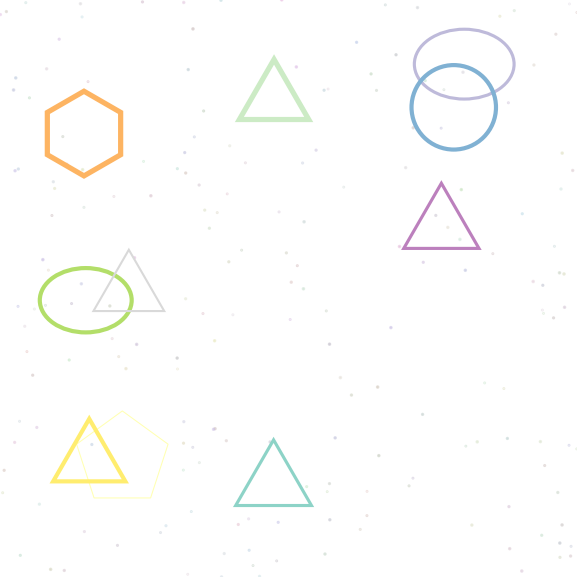[{"shape": "triangle", "thickness": 1.5, "radius": 0.38, "center": [0.474, 0.162]}, {"shape": "pentagon", "thickness": 0.5, "radius": 0.42, "center": [0.212, 0.204]}, {"shape": "oval", "thickness": 1.5, "radius": 0.43, "center": [0.804, 0.888]}, {"shape": "circle", "thickness": 2, "radius": 0.37, "center": [0.786, 0.813]}, {"shape": "hexagon", "thickness": 2.5, "radius": 0.37, "center": [0.145, 0.768]}, {"shape": "oval", "thickness": 2, "radius": 0.4, "center": [0.148, 0.479]}, {"shape": "triangle", "thickness": 1, "radius": 0.35, "center": [0.223, 0.496]}, {"shape": "triangle", "thickness": 1.5, "radius": 0.38, "center": [0.764, 0.607]}, {"shape": "triangle", "thickness": 2.5, "radius": 0.35, "center": [0.475, 0.827]}, {"shape": "triangle", "thickness": 2, "radius": 0.36, "center": [0.155, 0.202]}]